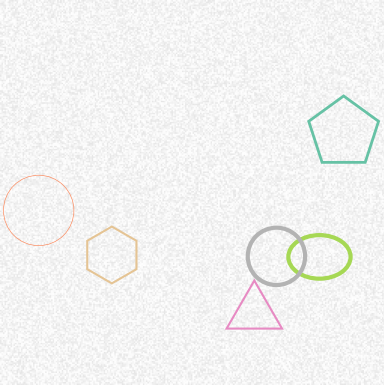[{"shape": "pentagon", "thickness": 2, "radius": 0.48, "center": [0.893, 0.655]}, {"shape": "circle", "thickness": 0.5, "radius": 0.46, "center": [0.1, 0.453]}, {"shape": "triangle", "thickness": 1.5, "radius": 0.42, "center": [0.661, 0.188]}, {"shape": "oval", "thickness": 3, "radius": 0.4, "center": [0.83, 0.333]}, {"shape": "hexagon", "thickness": 1.5, "radius": 0.37, "center": [0.291, 0.338]}, {"shape": "circle", "thickness": 3, "radius": 0.37, "center": [0.718, 0.334]}]